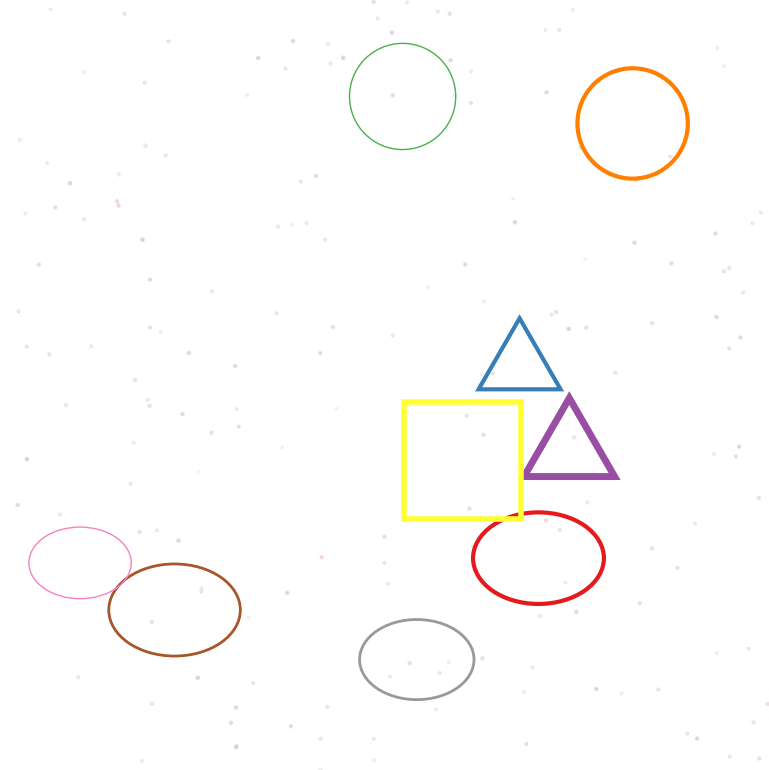[{"shape": "oval", "thickness": 1.5, "radius": 0.42, "center": [0.699, 0.275]}, {"shape": "triangle", "thickness": 1.5, "radius": 0.31, "center": [0.675, 0.525]}, {"shape": "circle", "thickness": 0.5, "radius": 0.34, "center": [0.523, 0.875]}, {"shape": "triangle", "thickness": 2.5, "radius": 0.34, "center": [0.739, 0.415]}, {"shape": "circle", "thickness": 1.5, "radius": 0.36, "center": [0.822, 0.84]}, {"shape": "square", "thickness": 2, "radius": 0.38, "center": [0.601, 0.402]}, {"shape": "oval", "thickness": 1, "radius": 0.43, "center": [0.227, 0.208]}, {"shape": "oval", "thickness": 0.5, "radius": 0.33, "center": [0.104, 0.269]}, {"shape": "oval", "thickness": 1, "radius": 0.37, "center": [0.541, 0.143]}]